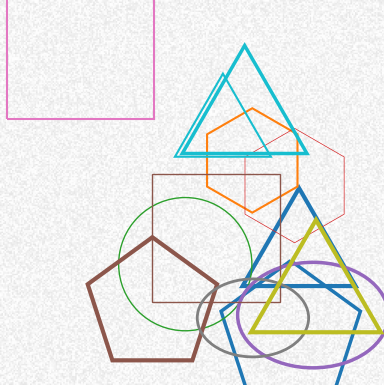[{"shape": "pentagon", "thickness": 2.5, "radius": 0.95, "center": [0.755, 0.133]}, {"shape": "triangle", "thickness": 3, "radius": 0.85, "center": [0.777, 0.342]}, {"shape": "hexagon", "thickness": 1.5, "radius": 0.68, "center": [0.655, 0.583]}, {"shape": "circle", "thickness": 1, "radius": 0.87, "center": [0.481, 0.314]}, {"shape": "hexagon", "thickness": 0.5, "radius": 0.74, "center": [0.765, 0.518]}, {"shape": "oval", "thickness": 2.5, "radius": 0.98, "center": [0.813, 0.182]}, {"shape": "square", "thickness": 1, "radius": 0.83, "center": [0.56, 0.382]}, {"shape": "pentagon", "thickness": 3, "radius": 0.88, "center": [0.396, 0.207]}, {"shape": "square", "thickness": 1.5, "radius": 0.96, "center": [0.209, 0.882]}, {"shape": "oval", "thickness": 2, "radius": 0.72, "center": [0.657, 0.174]}, {"shape": "triangle", "thickness": 3, "radius": 0.97, "center": [0.821, 0.234]}, {"shape": "triangle", "thickness": 2.5, "radius": 0.93, "center": [0.635, 0.695]}, {"shape": "triangle", "thickness": 1.5, "radius": 0.72, "center": [0.579, 0.665]}]